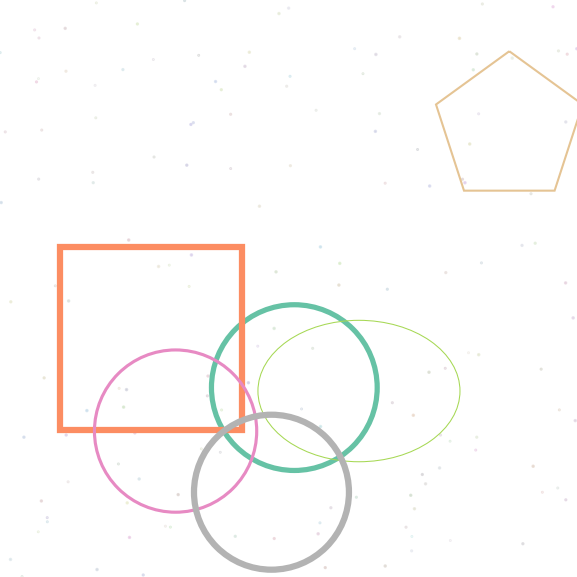[{"shape": "circle", "thickness": 2.5, "radius": 0.72, "center": [0.51, 0.328]}, {"shape": "square", "thickness": 3, "radius": 0.79, "center": [0.261, 0.413]}, {"shape": "circle", "thickness": 1.5, "radius": 0.7, "center": [0.304, 0.253]}, {"shape": "oval", "thickness": 0.5, "radius": 0.87, "center": [0.622, 0.322]}, {"shape": "pentagon", "thickness": 1, "radius": 0.67, "center": [0.882, 0.777]}, {"shape": "circle", "thickness": 3, "radius": 0.67, "center": [0.47, 0.147]}]